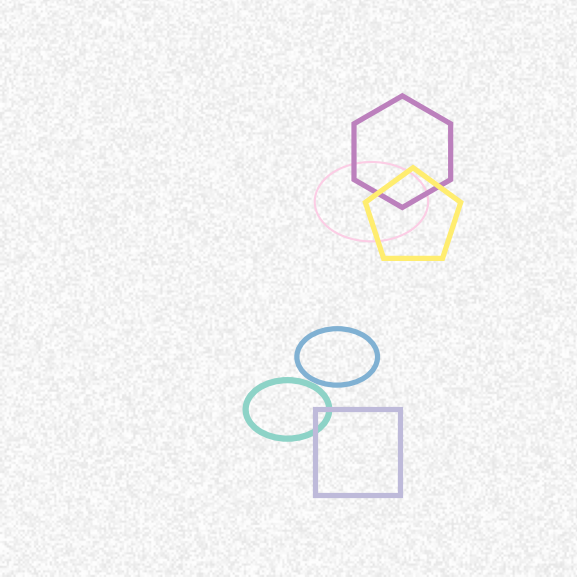[{"shape": "oval", "thickness": 3, "radius": 0.36, "center": [0.498, 0.29]}, {"shape": "square", "thickness": 2.5, "radius": 0.37, "center": [0.619, 0.216]}, {"shape": "oval", "thickness": 2.5, "radius": 0.35, "center": [0.584, 0.381]}, {"shape": "oval", "thickness": 1, "radius": 0.49, "center": [0.643, 0.65]}, {"shape": "hexagon", "thickness": 2.5, "radius": 0.48, "center": [0.697, 0.737]}, {"shape": "pentagon", "thickness": 2.5, "radius": 0.43, "center": [0.715, 0.622]}]